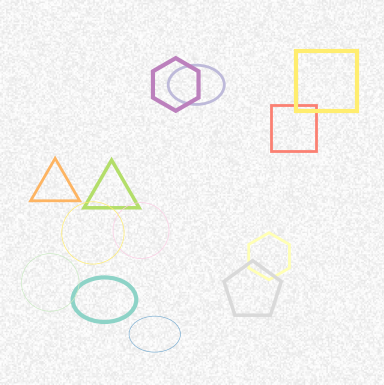[{"shape": "oval", "thickness": 3, "radius": 0.41, "center": [0.271, 0.222]}, {"shape": "hexagon", "thickness": 2, "radius": 0.31, "center": [0.699, 0.334]}, {"shape": "oval", "thickness": 2, "radius": 0.36, "center": [0.51, 0.78]}, {"shape": "square", "thickness": 2, "radius": 0.3, "center": [0.763, 0.668]}, {"shape": "oval", "thickness": 0.5, "radius": 0.33, "center": [0.402, 0.132]}, {"shape": "triangle", "thickness": 2, "radius": 0.37, "center": [0.143, 0.515]}, {"shape": "triangle", "thickness": 2.5, "radius": 0.41, "center": [0.29, 0.502]}, {"shape": "circle", "thickness": 0.5, "radius": 0.36, "center": [0.366, 0.401]}, {"shape": "pentagon", "thickness": 2.5, "radius": 0.39, "center": [0.656, 0.245]}, {"shape": "hexagon", "thickness": 3, "radius": 0.34, "center": [0.456, 0.781]}, {"shape": "circle", "thickness": 0.5, "radius": 0.37, "center": [0.131, 0.266]}, {"shape": "circle", "thickness": 0.5, "radius": 0.4, "center": [0.241, 0.395]}, {"shape": "square", "thickness": 3, "radius": 0.39, "center": [0.848, 0.79]}]